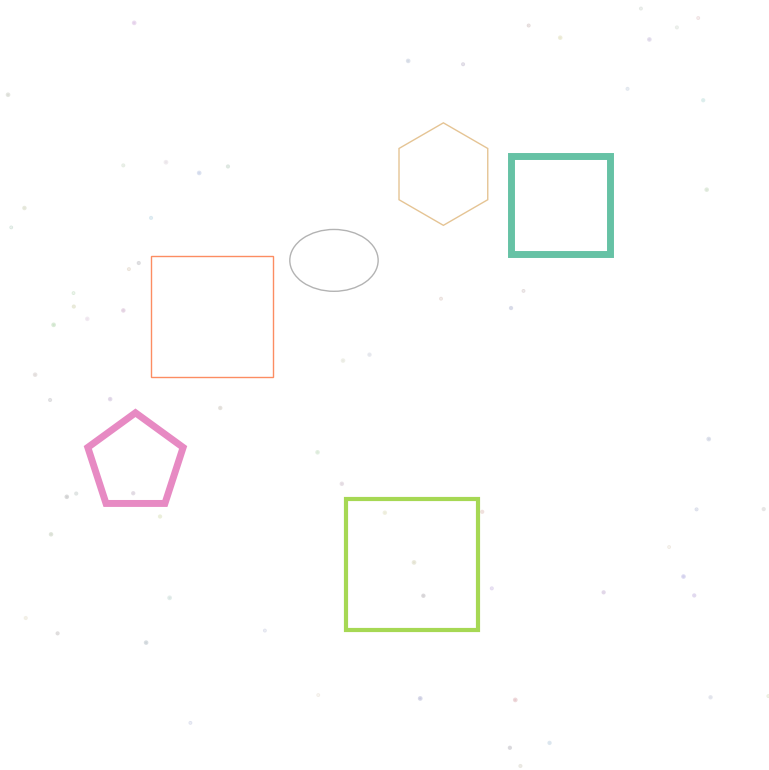[{"shape": "square", "thickness": 2.5, "radius": 0.32, "center": [0.728, 0.734]}, {"shape": "square", "thickness": 0.5, "radius": 0.4, "center": [0.276, 0.589]}, {"shape": "pentagon", "thickness": 2.5, "radius": 0.33, "center": [0.176, 0.399]}, {"shape": "square", "thickness": 1.5, "radius": 0.43, "center": [0.535, 0.267]}, {"shape": "hexagon", "thickness": 0.5, "radius": 0.33, "center": [0.576, 0.774]}, {"shape": "oval", "thickness": 0.5, "radius": 0.29, "center": [0.434, 0.662]}]